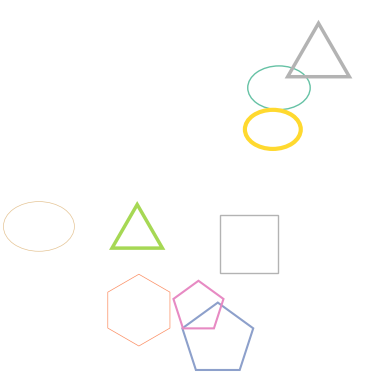[{"shape": "oval", "thickness": 1, "radius": 0.41, "center": [0.725, 0.772]}, {"shape": "hexagon", "thickness": 0.5, "radius": 0.47, "center": [0.361, 0.194]}, {"shape": "pentagon", "thickness": 1.5, "radius": 0.48, "center": [0.566, 0.117]}, {"shape": "pentagon", "thickness": 1.5, "radius": 0.34, "center": [0.515, 0.202]}, {"shape": "triangle", "thickness": 2.5, "radius": 0.38, "center": [0.356, 0.393]}, {"shape": "oval", "thickness": 3, "radius": 0.36, "center": [0.709, 0.664]}, {"shape": "oval", "thickness": 0.5, "radius": 0.46, "center": [0.101, 0.412]}, {"shape": "triangle", "thickness": 2.5, "radius": 0.46, "center": [0.827, 0.847]}, {"shape": "square", "thickness": 1, "radius": 0.37, "center": [0.647, 0.366]}]